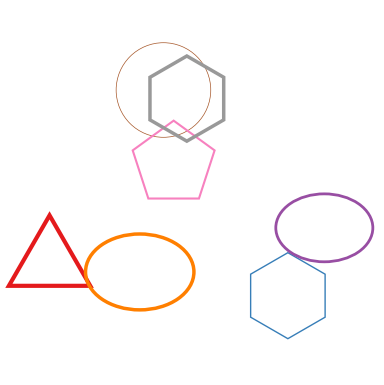[{"shape": "triangle", "thickness": 3, "radius": 0.61, "center": [0.129, 0.319]}, {"shape": "hexagon", "thickness": 1, "radius": 0.56, "center": [0.748, 0.232]}, {"shape": "oval", "thickness": 2, "radius": 0.63, "center": [0.842, 0.408]}, {"shape": "oval", "thickness": 2.5, "radius": 0.7, "center": [0.363, 0.294]}, {"shape": "circle", "thickness": 0.5, "radius": 0.61, "center": [0.425, 0.766]}, {"shape": "pentagon", "thickness": 1.5, "radius": 0.56, "center": [0.451, 0.575]}, {"shape": "hexagon", "thickness": 2.5, "radius": 0.55, "center": [0.485, 0.744]}]